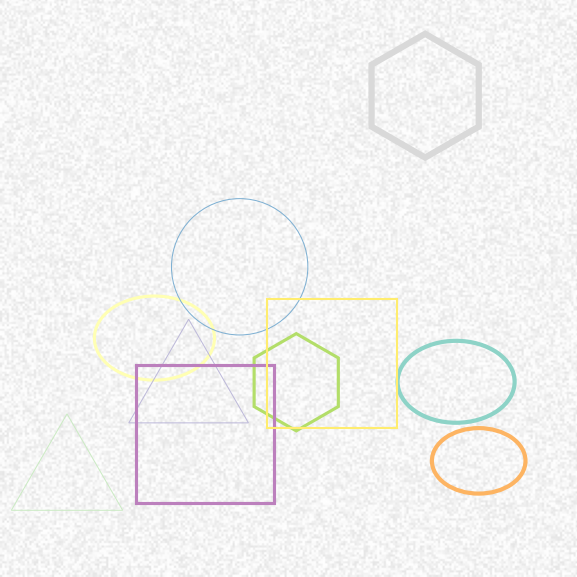[{"shape": "oval", "thickness": 2, "radius": 0.51, "center": [0.79, 0.338]}, {"shape": "oval", "thickness": 1.5, "radius": 0.52, "center": [0.267, 0.414]}, {"shape": "triangle", "thickness": 0.5, "radius": 0.6, "center": [0.327, 0.327]}, {"shape": "circle", "thickness": 0.5, "radius": 0.59, "center": [0.415, 0.537]}, {"shape": "oval", "thickness": 2, "radius": 0.41, "center": [0.829, 0.201]}, {"shape": "hexagon", "thickness": 1.5, "radius": 0.42, "center": [0.513, 0.337]}, {"shape": "hexagon", "thickness": 3, "radius": 0.54, "center": [0.736, 0.833]}, {"shape": "square", "thickness": 1.5, "radius": 0.6, "center": [0.355, 0.248]}, {"shape": "triangle", "thickness": 0.5, "radius": 0.56, "center": [0.116, 0.171]}, {"shape": "square", "thickness": 1, "radius": 0.56, "center": [0.575, 0.37]}]